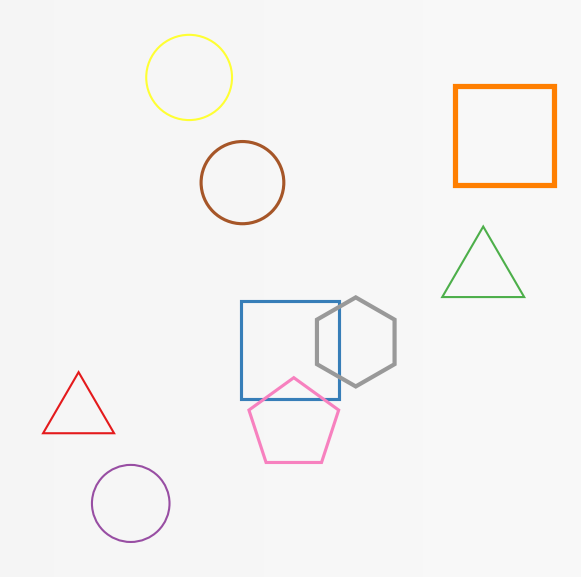[{"shape": "triangle", "thickness": 1, "radius": 0.35, "center": [0.135, 0.284]}, {"shape": "square", "thickness": 1.5, "radius": 0.42, "center": [0.499, 0.393]}, {"shape": "triangle", "thickness": 1, "radius": 0.41, "center": [0.831, 0.525]}, {"shape": "circle", "thickness": 1, "radius": 0.33, "center": [0.225, 0.127]}, {"shape": "square", "thickness": 2.5, "radius": 0.43, "center": [0.867, 0.764]}, {"shape": "circle", "thickness": 1, "radius": 0.37, "center": [0.325, 0.865]}, {"shape": "circle", "thickness": 1.5, "radius": 0.36, "center": [0.417, 0.683]}, {"shape": "pentagon", "thickness": 1.5, "radius": 0.41, "center": [0.505, 0.264]}, {"shape": "hexagon", "thickness": 2, "radius": 0.39, "center": [0.612, 0.407]}]